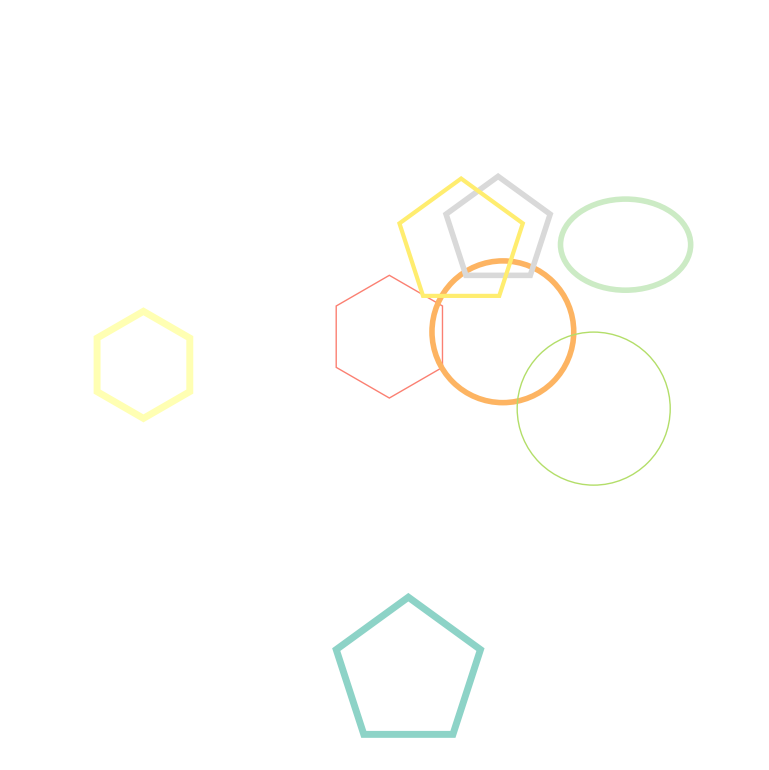[{"shape": "pentagon", "thickness": 2.5, "radius": 0.49, "center": [0.53, 0.126]}, {"shape": "hexagon", "thickness": 2.5, "radius": 0.35, "center": [0.186, 0.526]}, {"shape": "hexagon", "thickness": 0.5, "radius": 0.4, "center": [0.506, 0.563]}, {"shape": "circle", "thickness": 2, "radius": 0.46, "center": [0.653, 0.569]}, {"shape": "circle", "thickness": 0.5, "radius": 0.5, "center": [0.771, 0.469]}, {"shape": "pentagon", "thickness": 2, "radius": 0.36, "center": [0.647, 0.7]}, {"shape": "oval", "thickness": 2, "radius": 0.42, "center": [0.812, 0.682]}, {"shape": "pentagon", "thickness": 1.5, "radius": 0.42, "center": [0.599, 0.684]}]